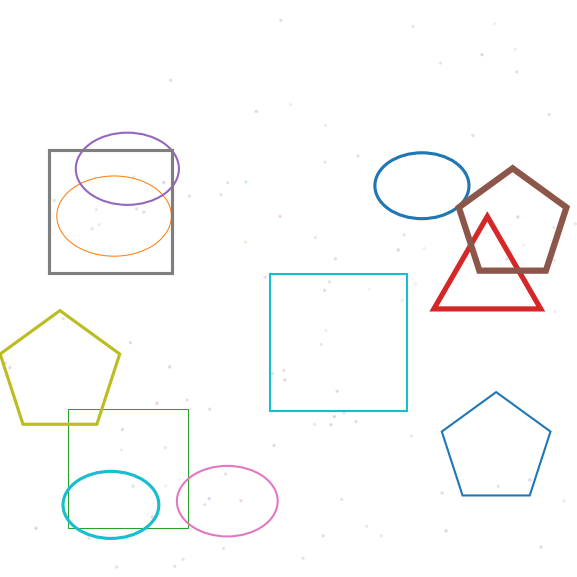[{"shape": "oval", "thickness": 1.5, "radius": 0.41, "center": [0.731, 0.678]}, {"shape": "pentagon", "thickness": 1, "radius": 0.49, "center": [0.859, 0.221]}, {"shape": "oval", "thickness": 0.5, "radius": 0.5, "center": [0.198, 0.625]}, {"shape": "square", "thickness": 0.5, "radius": 0.52, "center": [0.222, 0.188]}, {"shape": "triangle", "thickness": 2.5, "radius": 0.53, "center": [0.844, 0.518]}, {"shape": "oval", "thickness": 1, "radius": 0.45, "center": [0.221, 0.707]}, {"shape": "pentagon", "thickness": 3, "radius": 0.49, "center": [0.888, 0.61]}, {"shape": "oval", "thickness": 1, "radius": 0.44, "center": [0.394, 0.131]}, {"shape": "square", "thickness": 1.5, "radius": 0.53, "center": [0.191, 0.633]}, {"shape": "pentagon", "thickness": 1.5, "radius": 0.54, "center": [0.104, 0.353]}, {"shape": "oval", "thickness": 1.5, "radius": 0.41, "center": [0.192, 0.125]}, {"shape": "square", "thickness": 1, "radius": 0.59, "center": [0.586, 0.406]}]